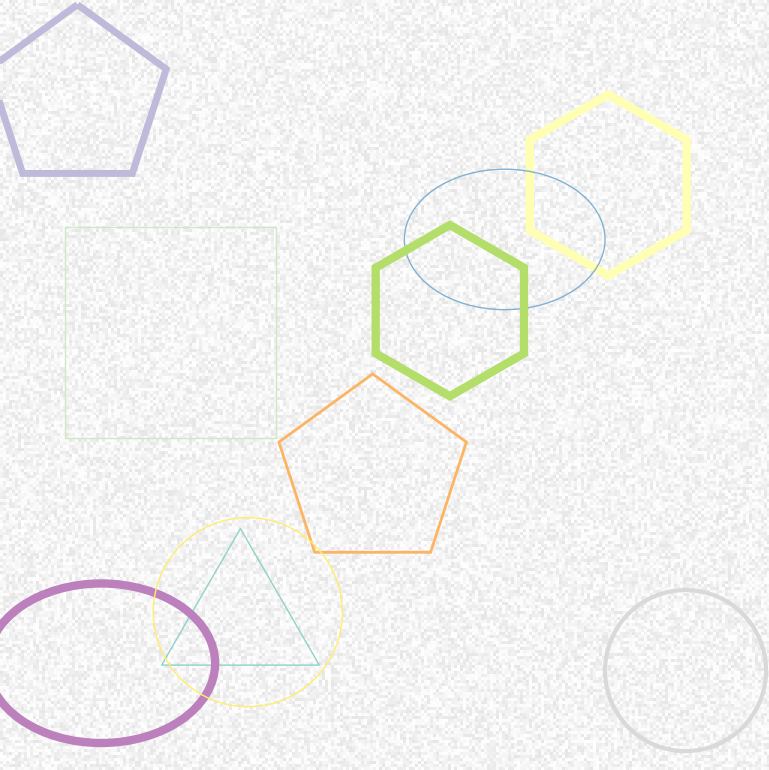[{"shape": "triangle", "thickness": 0.5, "radius": 0.59, "center": [0.312, 0.195]}, {"shape": "hexagon", "thickness": 3, "radius": 0.59, "center": [0.79, 0.76]}, {"shape": "pentagon", "thickness": 2.5, "radius": 0.61, "center": [0.101, 0.873]}, {"shape": "oval", "thickness": 0.5, "radius": 0.65, "center": [0.655, 0.689]}, {"shape": "pentagon", "thickness": 1, "radius": 0.64, "center": [0.484, 0.386]}, {"shape": "hexagon", "thickness": 3, "radius": 0.56, "center": [0.584, 0.597]}, {"shape": "circle", "thickness": 1.5, "radius": 0.52, "center": [0.89, 0.129]}, {"shape": "oval", "thickness": 3, "radius": 0.74, "center": [0.131, 0.139]}, {"shape": "square", "thickness": 0.5, "radius": 0.68, "center": [0.221, 0.569]}, {"shape": "circle", "thickness": 0.5, "radius": 0.61, "center": [0.322, 0.205]}]